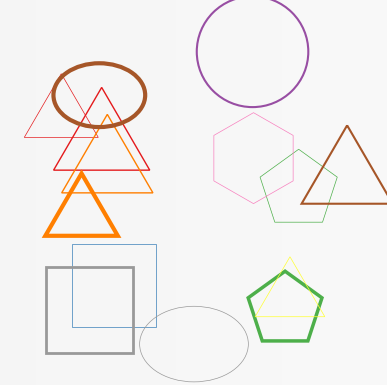[{"shape": "triangle", "thickness": 0.5, "radius": 0.55, "center": [0.158, 0.698]}, {"shape": "triangle", "thickness": 1, "radius": 0.72, "center": [0.262, 0.63]}, {"shape": "square", "thickness": 0.5, "radius": 0.54, "center": [0.295, 0.259]}, {"shape": "pentagon", "thickness": 0.5, "radius": 0.52, "center": [0.771, 0.508]}, {"shape": "pentagon", "thickness": 2.5, "radius": 0.5, "center": [0.736, 0.195]}, {"shape": "circle", "thickness": 1.5, "radius": 0.72, "center": [0.652, 0.866]}, {"shape": "triangle", "thickness": 3, "radius": 0.54, "center": [0.21, 0.442]}, {"shape": "triangle", "thickness": 1, "radius": 0.68, "center": [0.277, 0.567]}, {"shape": "triangle", "thickness": 0.5, "radius": 0.52, "center": [0.748, 0.229]}, {"shape": "triangle", "thickness": 1.5, "radius": 0.68, "center": [0.896, 0.539]}, {"shape": "oval", "thickness": 3, "radius": 0.59, "center": [0.256, 0.753]}, {"shape": "hexagon", "thickness": 0.5, "radius": 0.59, "center": [0.654, 0.589]}, {"shape": "oval", "thickness": 0.5, "radius": 0.7, "center": [0.501, 0.106]}, {"shape": "square", "thickness": 2, "radius": 0.56, "center": [0.232, 0.194]}]